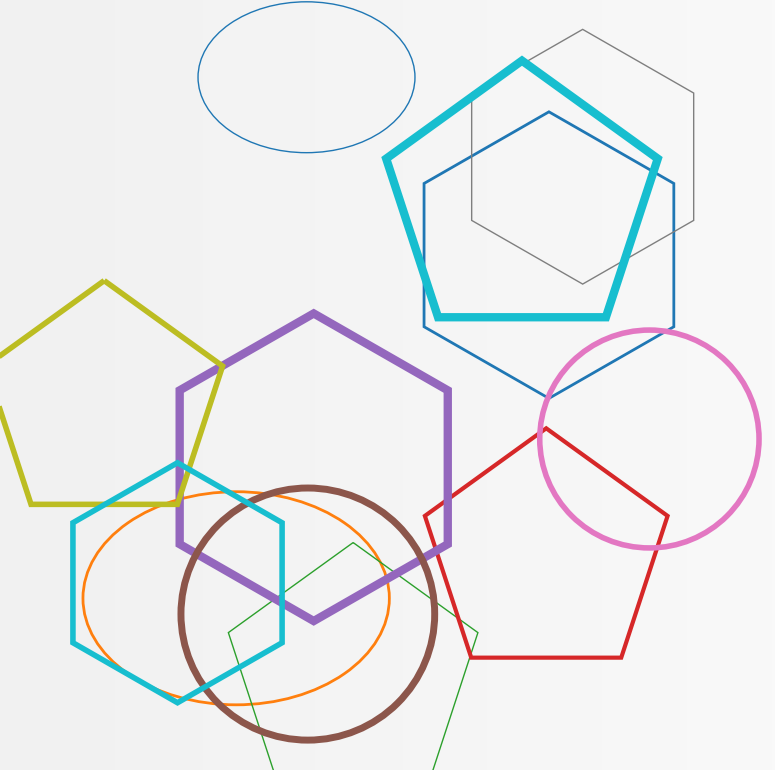[{"shape": "hexagon", "thickness": 1, "radius": 0.93, "center": [0.708, 0.669]}, {"shape": "oval", "thickness": 0.5, "radius": 0.7, "center": [0.395, 0.9]}, {"shape": "oval", "thickness": 1, "radius": 0.99, "center": [0.305, 0.223]}, {"shape": "pentagon", "thickness": 0.5, "radius": 0.85, "center": [0.456, 0.126]}, {"shape": "pentagon", "thickness": 1.5, "radius": 0.82, "center": [0.705, 0.279]}, {"shape": "hexagon", "thickness": 3, "radius": 1.0, "center": [0.405, 0.393]}, {"shape": "circle", "thickness": 2.5, "radius": 0.82, "center": [0.397, 0.203]}, {"shape": "circle", "thickness": 2, "radius": 0.71, "center": [0.838, 0.43]}, {"shape": "hexagon", "thickness": 0.5, "radius": 0.83, "center": [0.752, 0.796]}, {"shape": "pentagon", "thickness": 2, "radius": 0.8, "center": [0.134, 0.475]}, {"shape": "hexagon", "thickness": 2, "radius": 0.78, "center": [0.229, 0.243]}, {"shape": "pentagon", "thickness": 3, "radius": 0.92, "center": [0.674, 0.737]}]